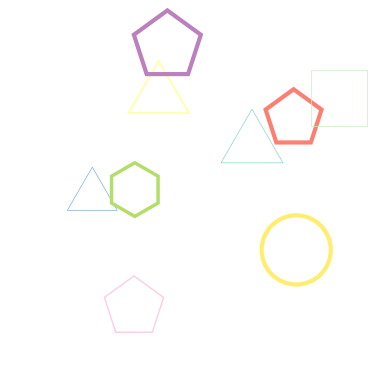[{"shape": "triangle", "thickness": 0.5, "radius": 0.46, "center": [0.655, 0.624]}, {"shape": "triangle", "thickness": 1.5, "radius": 0.45, "center": [0.412, 0.751]}, {"shape": "pentagon", "thickness": 3, "radius": 0.38, "center": [0.763, 0.692]}, {"shape": "triangle", "thickness": 0.5, "radius": 0.37, "center": [0.24, 0.491]}, {"shape": "hexagon", "thickness": 2.5, "radius": 0.35, "center": [0.35, 0.508]}, {"shape": "pentagon", "thickness": 1, "radius": 0.4, "center": [0.348, 0.203]}, {"shape": "pentagon", "thickness": 3, "radius": 0.46, "center": [0.435, 0.881]}, {"shape": "square", "thickness": 0.5, "radius": 0.36, "center": [0.881, 0.745]}, {"shape": "circle", "thickness": 3, "radius": 0.45, "center": [0.769, 0.351]}]